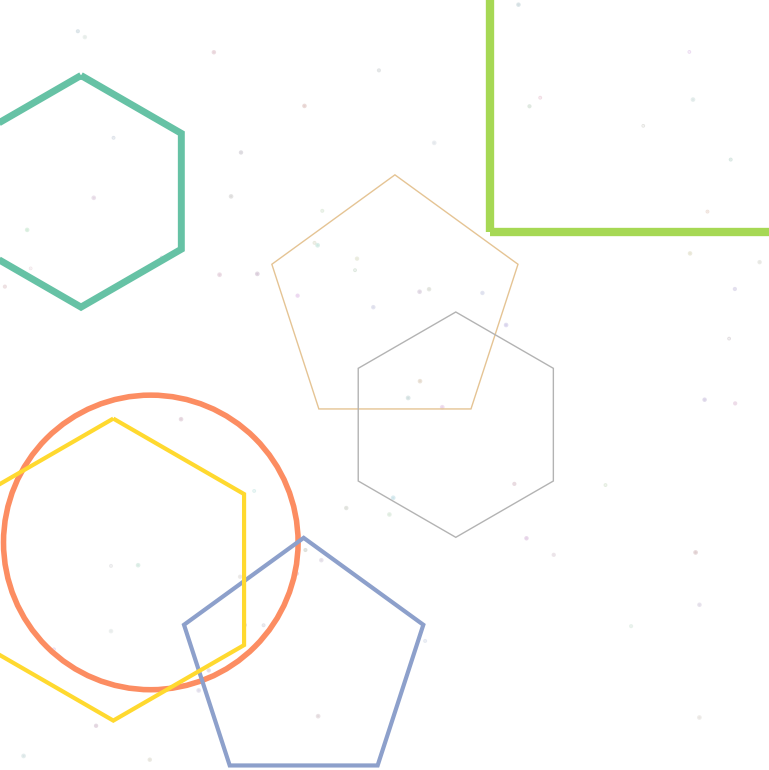[{"shape": "hexagon", "thickness": 2.5, "radius": 0.75, "center": [0.105, 0.752]}, {"shape": "circle", "thickness": 2, "radius": 0.96, "center": [0.196, 0.296]}, {"shape": "pentagon", "thickness": 1.5, "radius": 0.82, "center": [0.394, 0.138]}, {"shape": "square", "thickness": 3, "radius": 0.97, "center": [0.831, 0.893]}, {"shape": "hexagon", "thickness": 1.5, "radius": 0.98, "center": [0.147, 0.26]}, {"shape": "pentagon", "thickness": 0.5, "radius": 0.84, "center": [0.513, 0.605]}, {"shape": "hexagon", "thickness": 0.5, "radius": 0.73, "center": [0.592, 0.448]}]